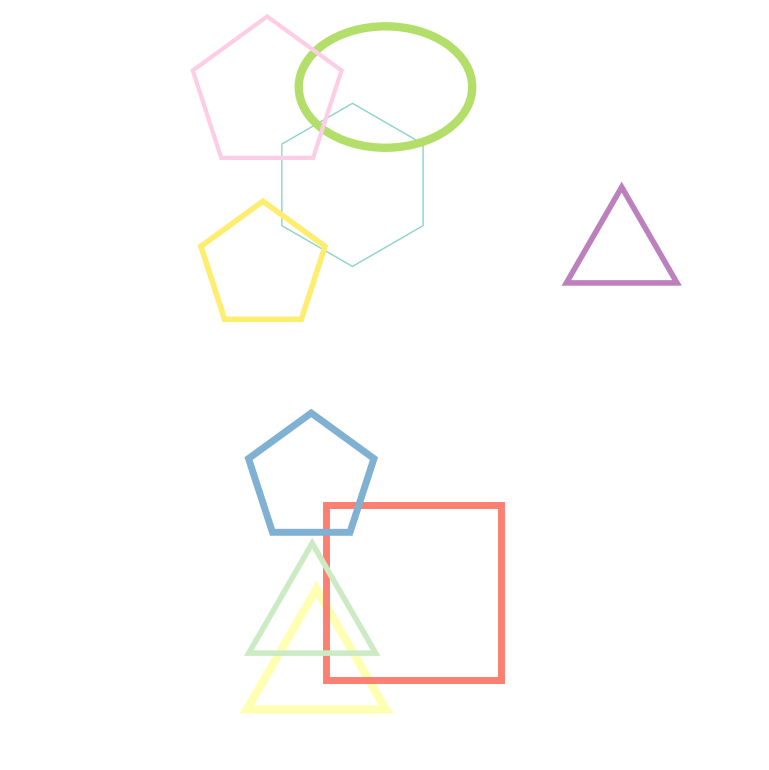[{"shape": "hexagon", "thickness": 0.5, "radius": 0.53, "center": [0.458, 0.76]}, {"shape": "triangle", "thickness": 3, "radius": 0.52, "center": [0.411, 0.131]}, {"shape": "square", "thickness": 2.5, "radius": 0.57, "center": [0.538, 0.231]}, {"shape": "pentagon", "thickness": 2.5, "radius": 0.43, "center": [0.404, 0.378]}, {"shape": "oval", "thickness": 3, "radius": 0.56, "center": [0.501, 0.887]}, {"shape": "pentagon", "thickness": 1.5, "radius": 0.51, "center": [0.347, 0.877]}, {"shape": "triangle", "thickness": 2, "radius": 0.41, "center": [0.807, 0.674]}, {"shape": "triangle", "thickness": 2, "radius": 0.48, "center": [0.406, 0.199]}, {"shape": "pentagon", "thickness": 2, "radius": 0.42, "center": [0.342, 0.654]}]